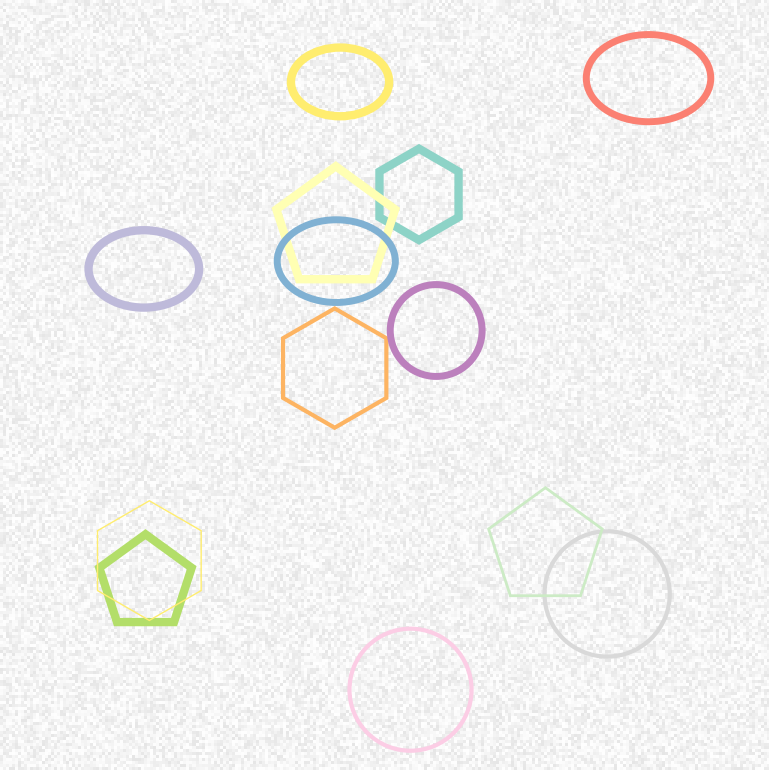[{"shape": "hexagon", "thickness": 3, "radius": 0.3, "center": [0.544, 0.748]}, {"shape": "pentagon", "thickness": 3, "radius": 0.41, "center": [0.436, 0.703]}, {"shape": "oval", "thickness": 3, "radius": 0.36, "center": [0.187, 0.651]}, {"shape": "oval", "thickness": 2.5, "radius": 0.4, "center": [0.842, 0.899]}, {"shape": "oval", "thickness": 2.5, "radius": 0.38, "center": [0.437, 0.661]}, {"shape": "hexagon", "thickness": 1.5, "radius": 0.39, "center": [0.435, 0.522]}, {"shape": "pentagon", "thickness": 3, "radius": 0.32, "center": [0.189, 0.243]}, {"shape": "circle", "thickness": 1.5, "radius": 0.4, "center": [0.533, 0.104]}, {"shape": "circle", "thickness": 1.5, "radius": 0.41, "center": [0.788, 0.229]}, {"shape": "circle", "thickness": 2.5, "radius": 0.3, "center": [0.566, 0.571]}, {"shape": "pentagon", "thickness": 1, "radius": 0.39, "center": [0.708, 0.289]}, {"shape": "oval", "thickness": 3, "radius": 0.32, "center": [0.442, 0.894]}, {"shape": "hexagon", "thickness": 0.5, "radius": 0.39, "center": [0.194, 0.272]}]